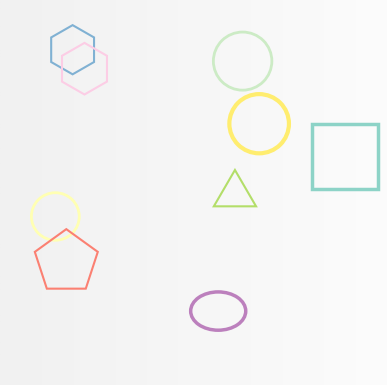[{"shape": "square", "thickness": 2.5, "radius": 0.42, "center": [0.89, 0.594]}, {"shape": "circle", "thickness": 2, "radius": 0.31, "center": [0.143, 0.438]}, {"shape": "pentagon", "thickness": 1.5, "radius": 0.43, "center": [0.171, 0.319]}, {"shape": "hexagon", "thickness": 1.5, "radius": 0.32, "center": [0.187, 0.871]}, {"shape": "triangle", "thickness": 1.5, "radius": 0.31, "center": [0.606, 0.496]}, {"shape": "hexagon", "thickness": 1.5, "radius": 0.34, "center": [0.218, 0.822]}, {"shape": "oval", "thickness": 2.5, "radius": 0.36, "center": [0.563, 0.192]}, {"shape": "circle", "thickness": 2, "radius": 0.38, "center": [0.626, 0.841]}, {"shape": "circle", "thickness": 3, "radius": 0.38, "center": [0.669, 0.679]}]